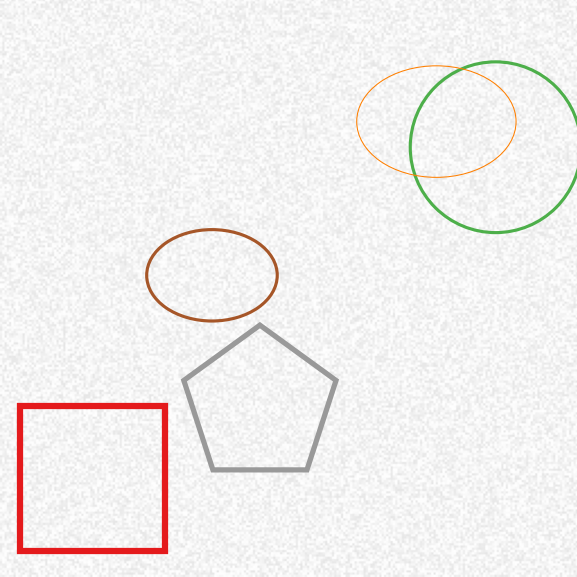[{"shape": "square", "thickness": 3, "radius": 0.63, "center": [0.16, 0.171]}, {"shape": "circle", "thickness": 1.5, "radius": 0.74, "center": [0.858, 0.744]}, {"shape": "oval", "thickness": 0.5, "radius": 0.69, "center": [0.756, 0.789]}, {"shape": "oval", "thickness": 1.5, "radius": 0.57, "center": [0.367, 0.522]}, {"shape": "pentagon", "thickness": 2.5, "radius": 0.69, "center": [0.45, 0.298]}]